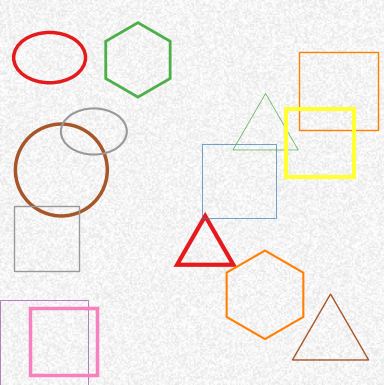[{"shape": "oval", "thickness": 2.5, "radius": 0.47, "center": [0.129, 0.85]}, {"shape": "triangle", "thickness": 3, "radius": 0.42, "center": [0.533, 0.355]}, {"shape": "square", "thickness": 0.5, "radius": 0.48, "center": [0.621, 0.53]}, {"shape": "hexagon", "thickness": 2, "radius": 0.48, "center": [0.358, 0.844]}, {"shape": "triangle", "thickness": 0.5, "radius": 0.49, "center": [0.69, 0.659]}, {"shape": "square", "thickness": 0.5, "radius": 0.57, "center": [0.114, 0.107]}, {"shape": "hexagon", "thickness": 1.5, "radius": 0.57, "center": [0.688, 0.234]}, {"shape": "square", "thickness": 1, "radius": 0.51, "center": [0.879, 0.764]}, {"shape": "square", "thickness": 3, "radius": 0.44, "center": [0.831, 0.629]}, {"shape": "triangle", "thickness": 1, "radius": 0.57, "center": [0.859, 0.122]}, {"shape": "circle", "thickness": 2.5, "radius": 0.6, "center": [0.159, 0.558]}, {"shape": "square", "thickness": 2.5, "radius": 0.43, "center": [0.165, 0.114]}, {"shape": "oval", "thickness": 1.5, "radius": 0.43, "center": [0.244, 0.658]}, {"shape": "square", "thickness": 1, "radius": 0.42, "center": [0.12, 0.38]}]